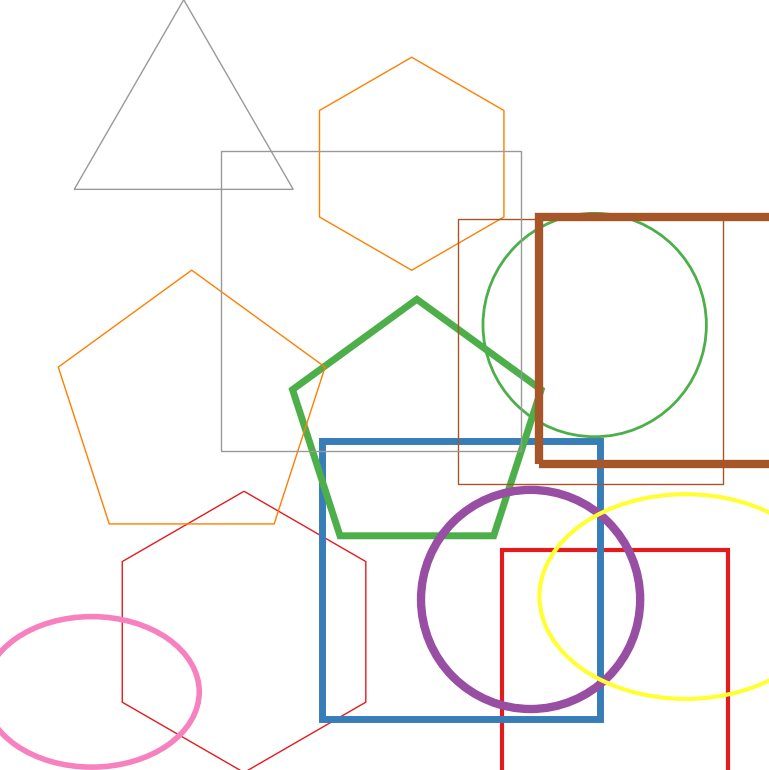[{"shape": "square", "thickness": 1.5, "radius": 0.73, "center": [0.799, 0.139]}, {"shape": "hexagon", "thickness": 0.5, "radius": 0.91, "center": [0.317, 0.179]}, {"shape": "square", "thickness": 2.5, "radius": 0.9, "center": [0.599, 0.247]}, {"shape": "pentagon", "thickness": 2.5, "radius": 0.85, "center": [0.541, 0.442]}, {"shape": "circle", "thickness": 1, "radius": 0.73, "center": [0.772, 0.578]}, {"shape": "circle", "thickness": 3, "radius": 0.71, "center": [0.689, 0.222]}, {"shape": "hexagon", "thickness": 0.5, "radius": 0.69, "center": [0.535, 0.787]}, {"shape": "pentagon", "thickness": 0.5, "radius": 0.91, "center": [0.249, 0.467]}, {"shape": "oval", "thickness": 1.5, "radius": 0.95, "center": [0.89, 0.225]}, {"shape": "square", "thickness": 3, "radius": 0.8, "center": [0.86, 0.558]}, {"shape": "square", "thickness": 0.5, "radius": 0.86, "center": [0.767, 0.543]}, {"shape": "oval", "thickness": 2, "radius": 0.7, "center": [0.119, 0.101]}, {"shape": "triangle", "thickness": 0.5, "radius": 0.82, "center": [0.239, 0.836]}, {"shape": "square", "thickness": 0.5, "radius": 0.97, "center": [0.482, 0.609]}]